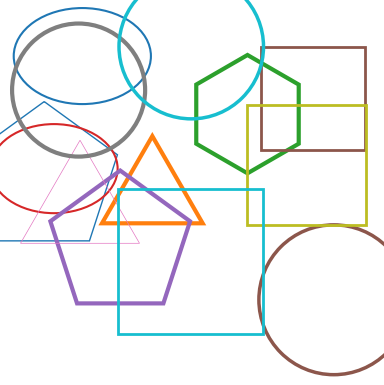[{"shape": "pentagon", "thickness": 1, "radius": 1.0, "center": [0.115, 0.536]}, {"shape": "oval", "thickness": 1.5, "radius": 0.89, "center": [0.214, 0.854]}, {"shape": "triangle", "thickness": 3, "radius": 0.75, "center": [0.396, 0.495]}, {"shape": "hexagon", "thickness": 3, "radius": 0.77, "center": [0.643, 0.704]}, {"shape": "oval", "thickness": 1.5, "radius": 0.83, "center": [0.14, 0.562]}, {"shape": "pentagon", "thickness": 3, "radius": 0.95, "center": [0.312, 0.366]}, {"shape": "circle", "thickness": 2.5, "radius": 0.97, "center": [0.867, 0.221]}, {"shape": "square", "thickness": 2, "radius": 0.67, "center": [0.813, 0.745]}, {"shape": "triangle", "thickness": 0.5, "radius": 0.89, "center": [0.208, 0.457]}, {"shape": "circle", "thickness": 3, "radius": 0.86, "center": [0.204, 0.766]}, {"shape": "square", "thickness": 2, "radius": 0.78, "center": [0.796, 0.571]}, {"shape": "square", "thickness": 2, "radius": 0.94, "center": [0.495, 0.32]}, {"shape": "circle", "thickness": 2.5, "radius": 0.94, "center": [0.497, 0.879]}]